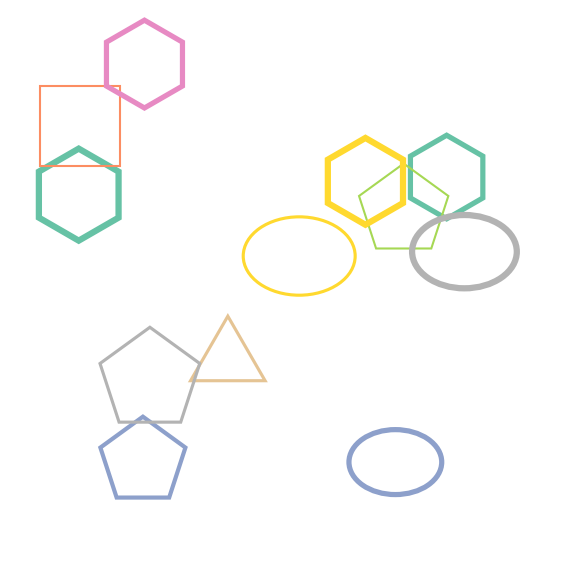[{"shape": "hexagon", "thickness": 2.5, "radius": 0.36, "center": [0.773, 0.693]}, {"shape": "hexagon", "thickness": 3, "radius": 0.4, "center": [0.136, 0.662]}, {"shape": "square", "thickness": 1, "radius": 0.35, "center": [0.139, 0.78]}, {"shape": "pentagon", "thickness": 2, "radius": 0.39, "center": [0.247, 0.2]}, {"shape": "oval", "thickness": 2.5, "radius": 0.4, "center": [0.685, 0.199]}, {"shape": "hexagon", "thickness": 2.5, "radius": 0.38, "center": [0.25, 0.888]}, {"shape": "pentagon", "thickness": 1, "radius": 0.41, "center": [0.699, 0.635]}, {"shape": "oval", "thickness": 1.5, "radius": 0.48, "center": [0.518, 0.556]}, {"shape": "hexagon", "thickness": 3, "radius": 0.38, "center": [0.633, 0.685]}, {"shape": "triangle", "thickness": 1.5, "radius": 0.37, "center": [0.395, 0.377]}, {"shape": "oval", "thickness": 3, "radius": 0.45, "center": [0.804, 0.563]}, {"shape": "pentagon", "thickness": 1.5, "radius": 0.45, "center": [0.26, 0.342]}]